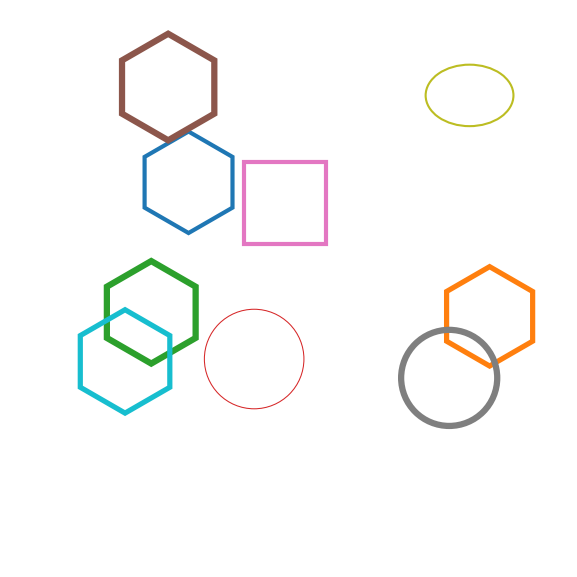[{"shape": "hexagon", "thickness": 2, "radius": 0.44, "center": [0.326, 0.684]}, {"shape": "hexagon", "thickness": 2.5, "radius": 0.43, "center": [0.848, 0.451]}, {"shape": "hexagon", "thickness": 3, "radius": 0.44, "center": [0.262, 0.458]}, {"shape": "circle", "thickness": 0.5, "radius": 0.43, "center": [0.44, 0.377]}, {"shape": "hexagon", "thickness": 3, "radius": 0.46, "center": [0.291, 0.848]}, {"shape": "square", "thickness": 2, "radius": 0.35, "center": [0.494, 0.648]}, {"shape": "circle", "thickness": 3, "radius": 0.42, "center": [0.778, 0.345]}, {"shape": "oval", "thickness": 1, "radius": 0.38, "center": [0.813, 0.834]}, {"shape": "hexagon", "thickness": 2.5, "radius": 0.45, "center": [0.217, 0.373]}]